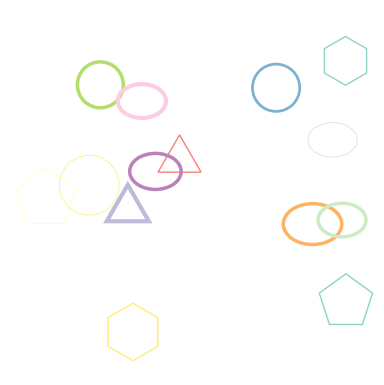[{"shape": "hexagon", "thickness": 1, "radius": 0.32, "center": [0.897, 0.842]}, {"shape": "pentagon", "thickness": 1, "radius": 0.36, "center": [0.899, 0.216]}, {"shape": "pentagon", "thickness": 0.5, "radius": 0.4, "center": [0.119, 0.485]}, {"shape": "triangle", "thickness": 3, "radius": 0.32, "center": [0.332, 0.457]}, {"shape": "triangle", "thickness": 1, "radius": 0.32, "center": [0.466, 0.585]}, {"shape": "circle", "thickness": 2, "radius": 0.31, "center": [0.717, 0.772]}, {"shape": "oval", "thickness": 2.5, "radius": 0.38, "center": [0.812, 0.418]}, {"shape": "circle", "thickness": 2.5, "radius": 0.3, "center": [0.261, 0.78]}, {"shape": "oval", "thickness": 3, "radius": 0.31, "center": [0.368, 0.738]}, {"shape": "oval", "thickness": 0.5, "radius": 0.32, "center": [0.864, 0.637]}, {"shape": "oval", "thickness": 2.5, "radius": 0.33, "center": [0.404, 0.555]}, {"shape": "oval", "thickness": 2.5, "radius": 0.31, "center": [0.888, 0.429]}, {"shape": "circle", "thickness": 0.5, "radius": 0.39, "center": [0.232, 0.519]}, {"shape": "hexagon", "thickness": 1, "radius": 0.37, "center": [0.345, 0.138]}]